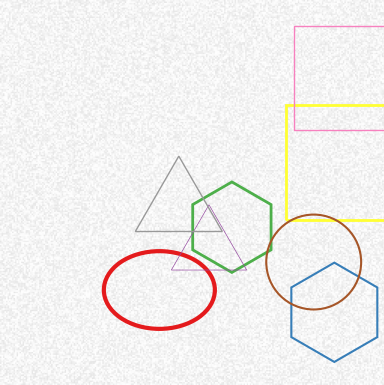[{"shape": "oval", "thickness": 3, "radius": 0.72, "center": [0.414, 0.247]}, {"shape": "hexagon", "thickness": 1.5, "radius": 0.64, "center": [0.868, 0.189]}, {"shape": "hexagon", "thickness": 2, "radius": 0.59, "center": [0.602, 0.41]}, {"shape": "triangle", "thickness": 0.5, "radius": 0.56, "center": [0.543, 0.355]}, {"shape": "square", "thickness": 2, "radius": 0.75, "center": [0.893, 0.578]}, {"shape": "circle", "thickness": 1.5, "radius": 0.62, "center": [0.815, 0.319]}, {"shape": "square", "thickness": 1, "radius": 0.68, "center": [0.9, 0.798]}, {"shape": "triangle", "thickness": 1, "radius": 0.65, "center": [0.464, 0.464]}]